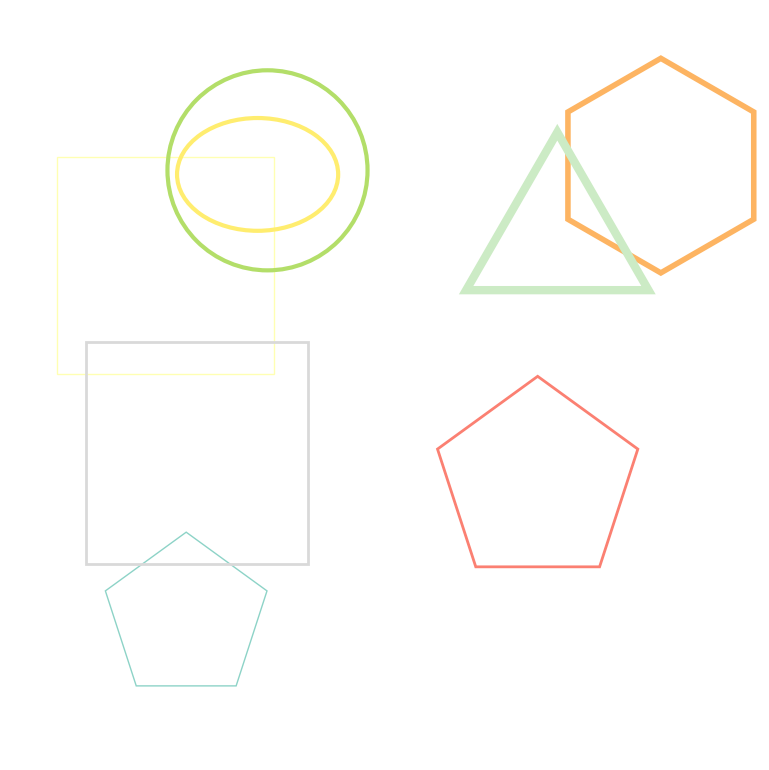[{"shape": "pentagon", "thickness": 0.5, "radius": 0.55, "center": [0.242, 0.199]}, {"shape": "square", "thickness": 0.5, "radius": 0.71, "center": [0.215, 0.655]}, {"shape": "pentagon", "thickness": 1, "radius": 0.68, "center": [0.698, 0.375]}, {"shape": "hexagon", "thickness": 2, "radius": 0.7, "center": [0.858, 0.785]}, {"shape": "circle", "thickness": 1.5, "radius": 0.65, "center": [0.347, 0.779]}, {"shape": "square", "thickness": 1, "radius": 0.72, "center": [0.256, 0.411]}, {"shape": "triangle", "thickness": 3, "radius": 0.68, "center": [0.724, 0.692]}, {"shape": "oval", "thickness": 1.5, "radius": 0.52, "center": [0.335, 0.773]}]